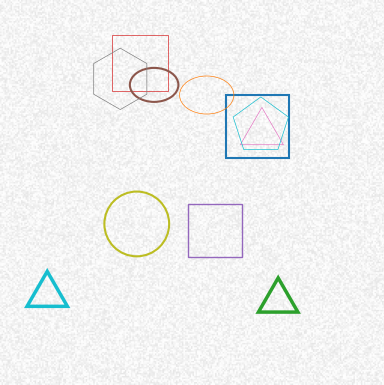[{"shape": "square", "thickness": 1.5, "radius": 0.41, "center": [0.669, 0.671]}, {"shape": "oval", "thickness": 0.5, "radius": 0.35, "center": [0.537, 0.753]}, {"shape": "triangle", "thickness": 2.5, "radius": 0.3, "center": [0.723, 0.219]}, {"shape": "square", "thickness": 0.5, "radius": 0.36, "center": [0.363, 0.836]}, {"shape": "square", "thickness": 1, "radius": 0.35, "center": [0.558, 0.401]}, {"shape": "oval", "thickness": 1.5, "radius": 0.32, "center": [0.4, 0.78]}, {"shape": "triangle", "thickness": 0.5, "radius": 0.32, "center": [0.68, 0.656]}, {"shape": "hexagon", "thickness": 0.5, "radius": 0.4, "center": [0.312, 0.795]}, {"shape": "circle", "thickness": 1.5, "radius": 0.42, "center": [0.355, 0.418]}, {"shape": "triangle", "thickness": 2.5, "radius": 0.3, "center": [0.123, 0.235]}, {"shape": "pentagon", "thickness": 0.5, "radius": 0.38, "center": [0.677, 0.673]}]